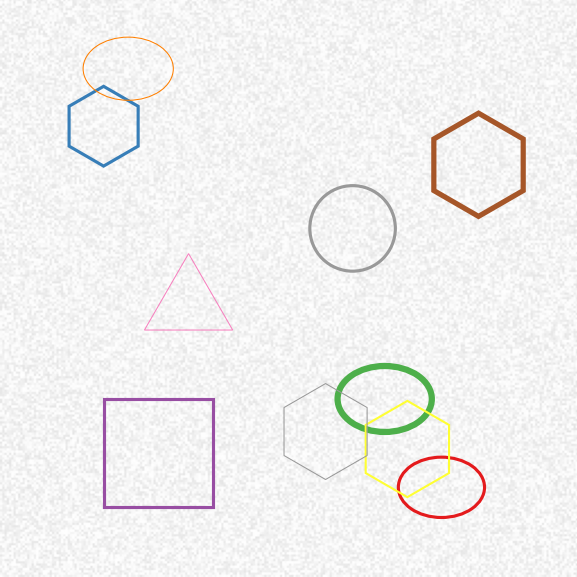[{"shape": "oval", "thickness": 1.5, "radius": 0.37, "center": [0.764, 0.155]}, {"shape": "hexagon", "thickness": 1.5, "radius": 0.35, "center": [0.179, 0.781]}, {"shape": "oval", "thickness": 3, "radius": 0.41, "center": [0.666, 0.308]}, {"shape": "square", "thickness": 1.5, "radius": 0.47, "center": [0.275, 0.214]}, {"shape": "oval", "thickness": 0.5, "radius": 0.39, "center": [0.222, 0.88]}, {"shape": "hexagon", "thickness": 1, "radius": 0.42, "center": [0.705, 0.222]}, {"shape": "hexagon", "thickness": 2.5, "radius": 0.45, "center": [0.829, 0.714]}, {"shape": "triangle", "thickness": 0.5, "radius": 0.44, "center": [0.327, 0.472]}, {"shape": "hexagon", "thickness": 0.5, "radius": 0.42, "center": [0.564, 0.252]}, {"shape": "circle", "thickness": 1.5, "radius": 0.37, "center": [0.611, 0.604]}]